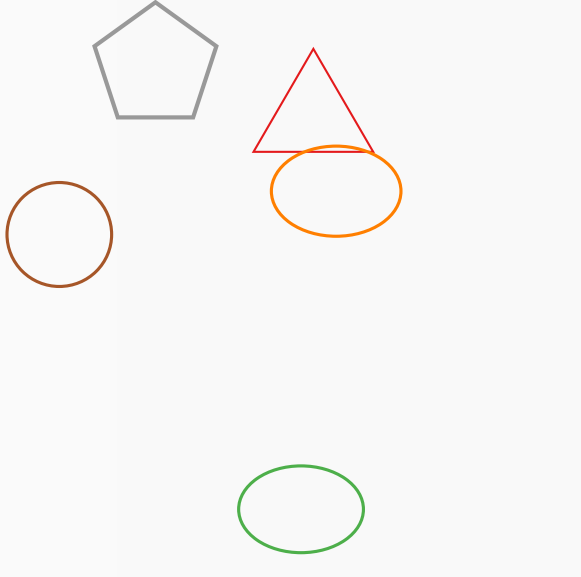[{"shape": "triangle", "thickness": 1, "radius": 0.59, "center": [0.539, 0.796]}, {"shape": "oval", "thickness": 1.5, "radius": 0.54, "center": [0.518, 0.117]}, {"shape": "oval", "thickness": 1.5, "radius": 0.56, "center": [0.578, 0.668]}, {"shape": "circle", "thickness": 1.5, "radius": 0.45, "center": [0.102, 0.593]}, {"shape": "pentagon", "thickness": 2, "radius": 0.55, "center": [0.267, 0.885]}]